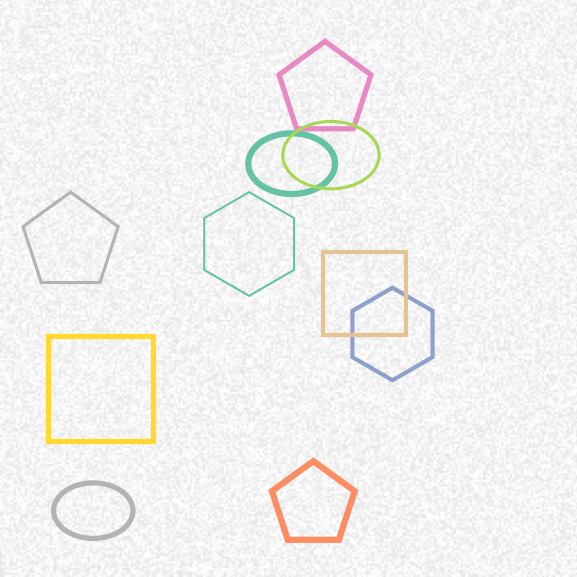[{"shape": "oval", "thickness": 3, "radius": 0.38, "center": [0.505, 0.716]}, {"shape": "hexagon", "thickness": 1, "radius": 0.45, "center": [0.431, 0.577]}, {"shape": "pentagon", "thickness": 3, "radius": 0.38, "center": [0.543, 0.125]}, {"shape": "hexagon", "thickness": 2, "radius": 0.4, "center": [0.68, 0.421]}, {"shape": "pentagon", "thickness": 2.5, "radius": 0.42, "center": [0.563, 0.844]}, {"shape": "oval", "thickness": 1.5, "radius": 0.42, "center": [0.573, 0.73]}, {"shape": "square", "thickness": 2.5, "radius": 0.45, "center": [0.174, 0.327]}, {"shape": "square", "thickness": 2, "radius": 0.36, "center": [0.632, 0.49]}, {"shape": "pentagon", "thickness": 1.5, "radius": 0.43, "center": [0.122, 0.58]}, {"shape": "oval", "thickness": 2.5, "radius": 0.34, "center": [0.162, 0.115]}]